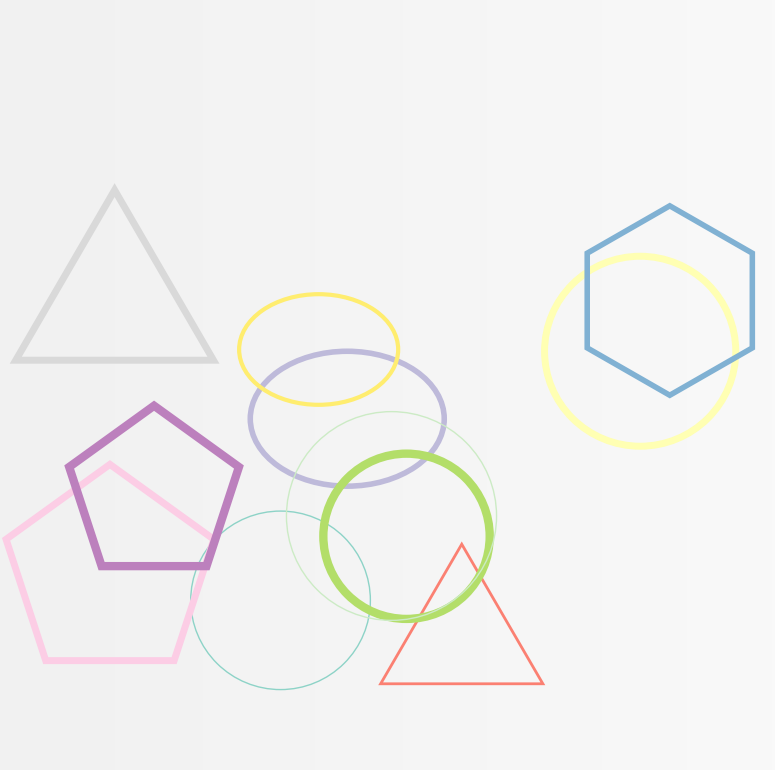[{"shape": "circle", "thickness": 0.5, "radius": 0.58, "center": [0.362, 0.22]}, {"shape": "circle", "thickness": 2.5, "radius": 0.62, "center": [0.826, 0.544]}, {"shape": "oval", "thickness": 2, "radius": 0.63, "center": [0.448, 0.456]}, {"shape": "triangle", "thickness": 1, "radius": 0.6, "center": [0.596, 0.172]}, {"shape": "hexagon", "thickness": 2, "radius": 0.61, "center": [0.864, 0.61]}, {"shape": "circle", "thickness": 3, "radius": 0.54, "center": [0.525, 0.304]}, {"shape": "pentagon", "thickness": 2.5, "radius": 0.7, "center": [0.142, 0.256]}, {"shape": "triangle", "thickness": 2.5, "radius": 0.74, "center": [0.148, 0.606]}, {"shape": "pentagon", "thickness": 3, "radius": 0.58, "center": [0.199, 0.358]}, {"shape": "circle", "thickness": 0.5, "radius": 0.68, "center": [0.505, 0.33]}, {"shape": "oval", "thickness": 1.5, "radius": 0.51, "center": [0.411, 0.546]}]